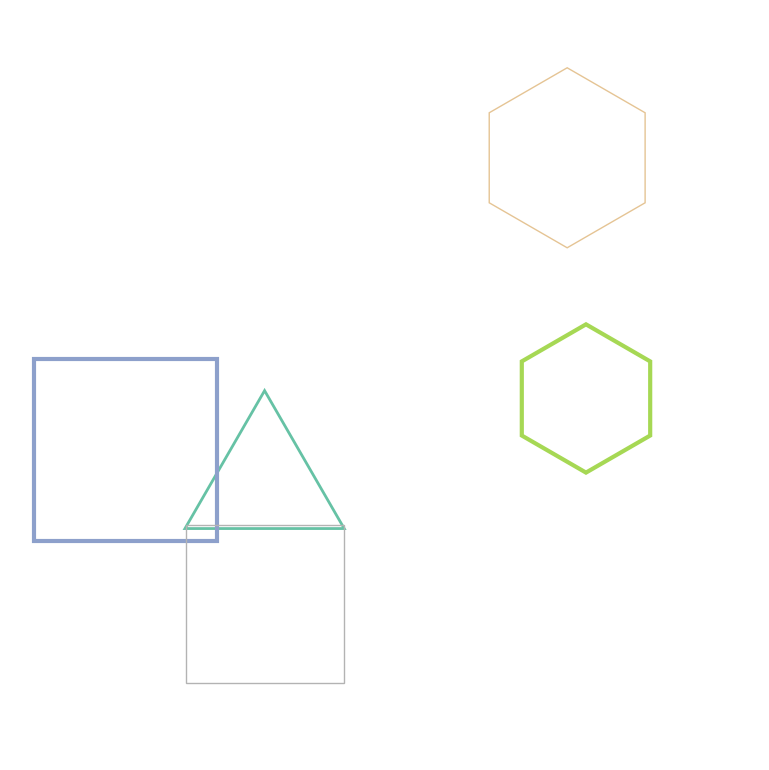[{"shape": "triangle", "thickness": 1, "radius": 0.6, "center": [0.344, 0.373]}, {"shape": "square", "thickness": 1.5, "radius": 0.59, "center": [0.162, 0.415]}, {"shape": "hexagon", "thickness": 1.5, "radius": 0.48, "center": [0.761, 0.483]}, {"shape": "hexagon", "thickness": 0.5, "radius": 0.58, "center": [0.737, 0.795]}, {"shape": "square", "thickness": 0.5, "radius": 0.52, "center": [0.344, 0.216]}]